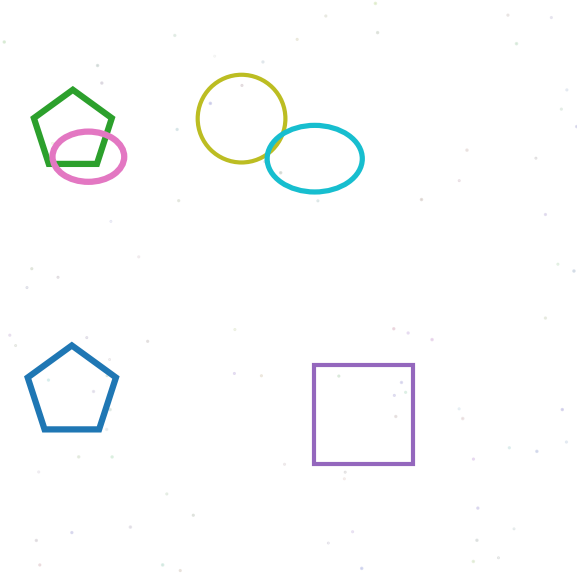[{"shape": "pentagon", "thickness": 3, "radius": 0.4, "center": [0.124, 0.321]}, {"shape": "pentagon", "thickness": 3, "radius": 0.35, "center": [0.126, 0.773]}, {"shape": "square", "thickness": 2, "radius": 0.43, "center": [0.63, 0.281]}, {"shape": "oval", "thickness": 3, "radius": 0.31, "center": [0.153, 0.728]}, {"shape": "circle", "thickness": 2, "radius": 0.38, "center": [0.418, 0.794]}, {"shape": "oval", "thickness": 2.5, "radius": 0.41, "center": [0.545, 0.724]}]